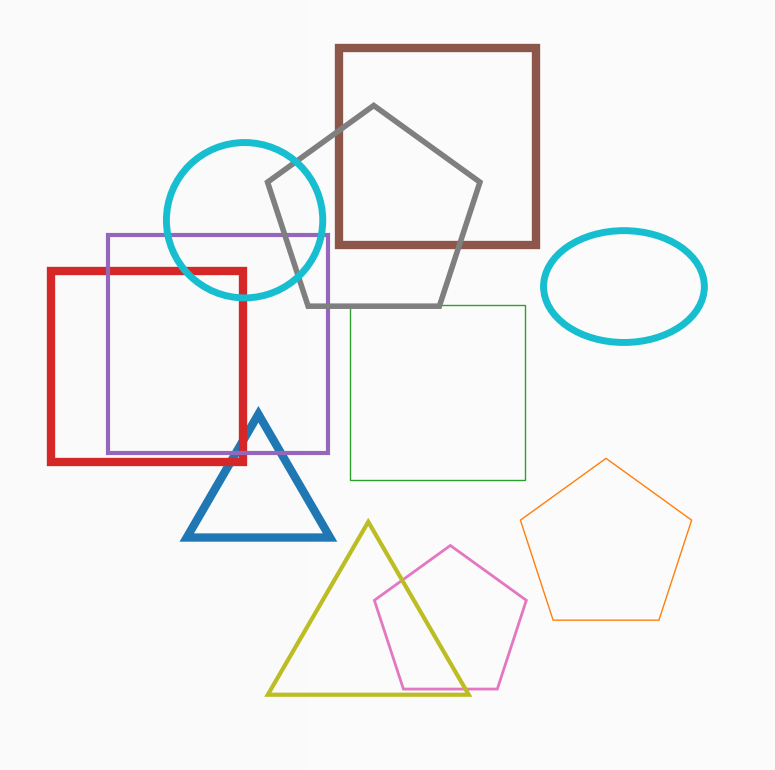[{"shape": "triangle", "thickness": 3, "radius": 0.53, "center": [0.333, 0.355]}, {"shape": "pentagon", "thickness": 0.5, "radius": 0.58, "center": [0.782, 0.289]}, {"shape": "square", "thickness": 0.5, "radius": 0.57, "center": [0.565, 0.491]}, {"shape": "square", "thickness": 3, "radius": 0.62, "center": [0.19, 0.525]}, {"shape": "square", "thickness": 1.5, "radius": 0.71, "center": [0.282, 0.553]}, {"shape": "square", "thickness": 3, "radius": 0.64, "center": [0.565, 0.81]}, {"shape": "pentagon", "thickness": 1, "radius": 0.52, "center": [0.581, 0.189]}, {"shape": "pentagon", "thickness": 2, "radius": 0.72, "center": [0.482, 0.719]}, {"shape": "triangle", "thickness": 1.5, "radius": 0.75, "center": [0.475, 0.173]}, {"shape": "circle", "thickness": 2.5, "radius": 0.5, "center": [0.316, 0.714]}, {"shape": "oval", "thickness": 2.5, "radius": 0.52, "center": [0.805, 0.628]}]